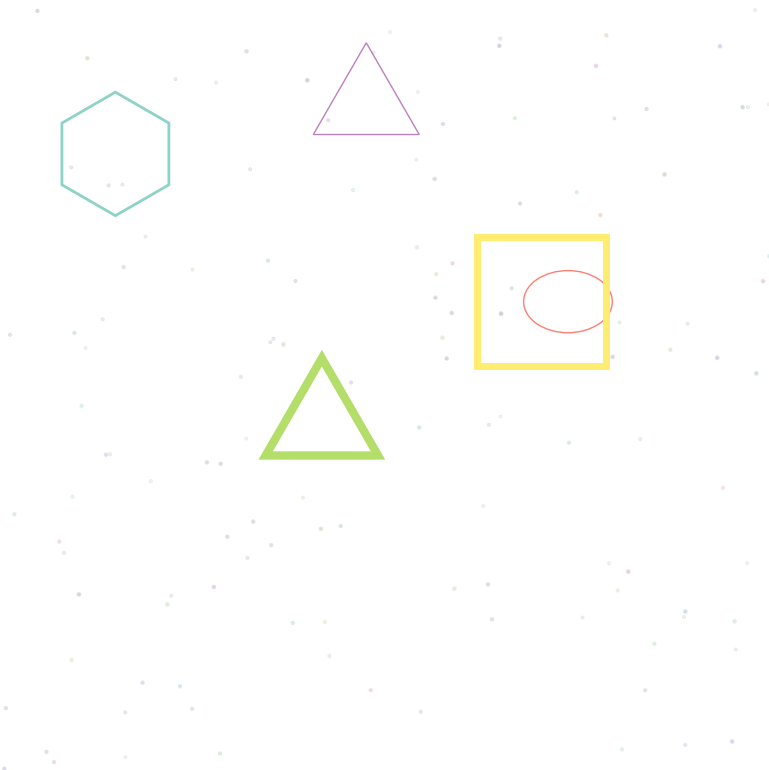[{"shape": "hexagon", "thickness": 1, "radius": 0.4, "center": [0.15, 0.8]}, {"shape": "oval", "thickness": 0.5, "radius": 0.29, "center": [0.738, 0.608]}, {"shape": "triangle", "thickness": 3, "radius": 0.42, "center": [0.418, 0.451]}, {"shape": "triangle", "thickness": 0.5, "radius": 0.4, "center": [0.476, 0.865]}, {"shape": "square", "thickness": 2.5, "radius": 0.42, "center": [0.703, 0.608]}]